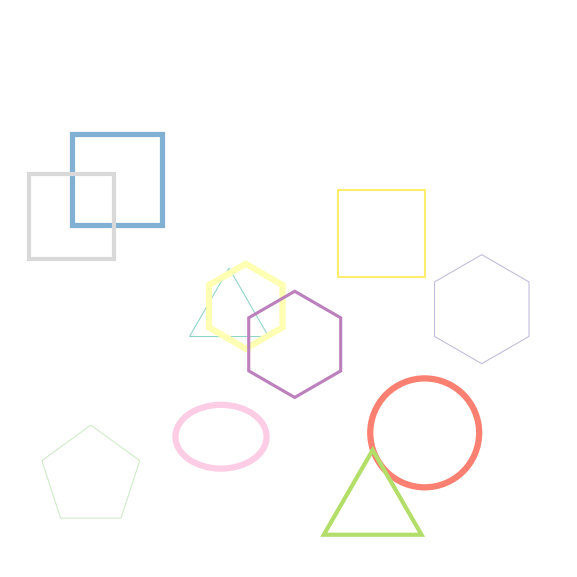[{"shape": "triangle", "thickness": 0.5, "radius": 0.4, "center": [0.397, 0.456]}, {"shape": "hexagon", "thickness": 3, "radius": 0.37, "center": [0.426, 0.469]}, {"shape": "hexagon", "thickness": 0.5, "radius": 0.47, "center": [0.834, 0.464]}, {"shape": "circle", "thickness": 3, "radius": 0.47, "center": [0.735, 0.25]}, {"shape": "square", "thickness": 2.5, "radius": 0.39, "center": [0.202, 0.688]}, {"shape": "triangle", "thickness": 2, "radius": 0.49, "center": [0.645, 0.122]}, {"shape": "oval", "thickness": 3, "radius": 0.39, "center": [0.383, 0.243]}, {"shape": "square", "thickness": 2, "radius": 0.37, "center": [0.123, 0.624]}, {"shape": "hexagon", "thickness": 1.5, "radius": 0.46, "center": [0.51, 0.403]}, {"shape": "pentagon", "thickness": 0.5, "radius": 0.45, "center": [0.157, 0.174]}, {"shape": "square", "thickness": 1, "radius": 0.38, "center": [0.661, 0.595]}]